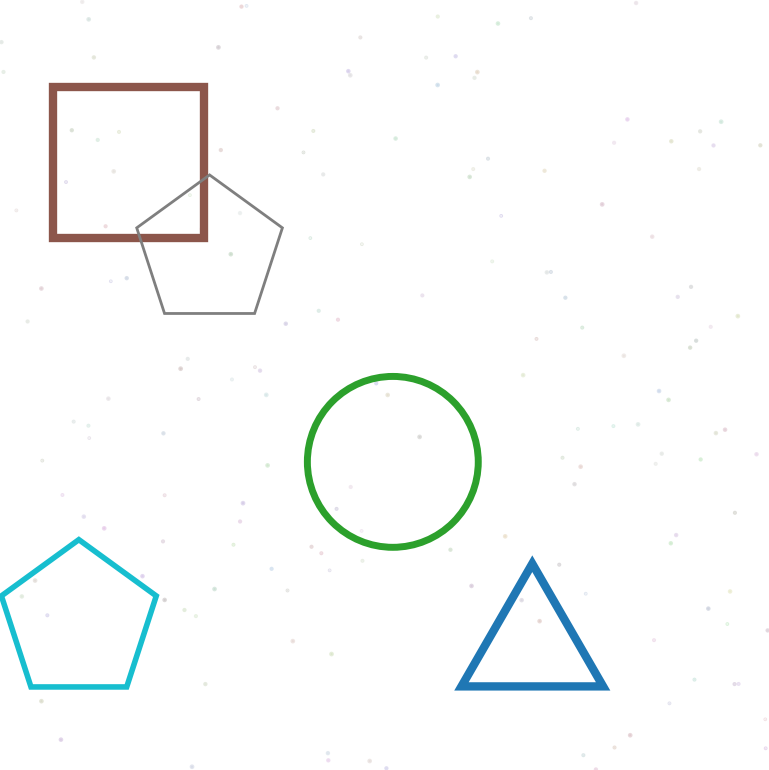[{"shape": "triangle", "thickness": 3, "radius": 0.53, "center": [0.691, 0.162]}, {"shape": "circle", "thickness": 2.5, "radius": 0.55, "center": [0.51, 0.4]}, {"shape": "square", "thickness": 3, "radius": 0.49, "center": [0.167, 0.789]}, {"shape": "pentagon", "thickness": 1, "radius": 0.5, "center": [0.272, 0.673]}, {"shape": "pentagon", "thickness": 2, "radius": 0.53, "center": [0.102, 0.193]}]